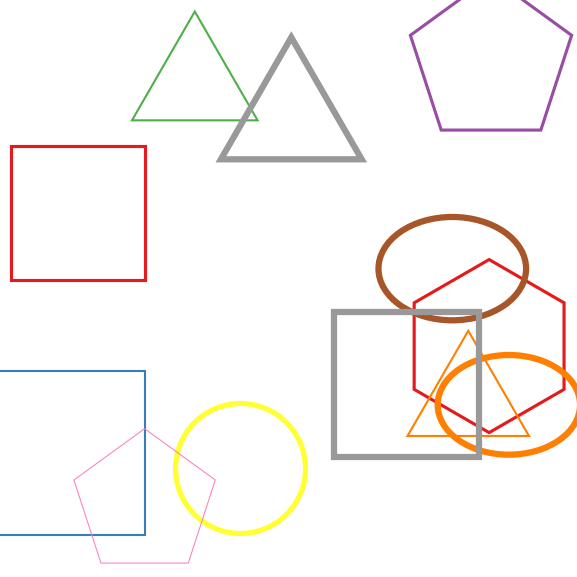[{"shape": "square", "thickness": 1.5, "radius": 0.58, "center": [0.135, 0.63]}, {"shape": "hexagon", "thickness": 1.5, "radius": 0.75, "center": [0.847, 0.4]}, {"shape": "square", "thickness": 1, "radius": 0.71, "center": [0.11, 0.215]}, {"shape": "triangle", "thickness": 1, "radius": 0.63, "center": [0.337, 0.854]}, {"shape": "pentagon", "thickness": 1.5, "radius": 0.73, "center": [0.85, 0.893]}, {"shape": "triangle", "thickness": 1, "radius": 0.61, "center": [0.811, 0.305]}, {"shape": "oval", "thickness": 3, "radius": 0.62, "center": [0.881, 0.298]}, {"shape": "circle", "thickness": 2.5, "radius": 0.56, "center": [0.417, 0.188]}, {"shape": "oval", "thickness": 3, "radius": 0.64, "center": [0.783, 0.534]}, {"shape": "pentagon", "thickness": 0.5, "radius": 0.64, "center": [0.25, 0.128]}, {"shape": "triangle", "thickness": 3, "radius": 0.7, "center": [0.504, 0.794]}, {"shape": "square", "thickness": 3, "radius": 0.63, "center": [0.704, 0.333]}]